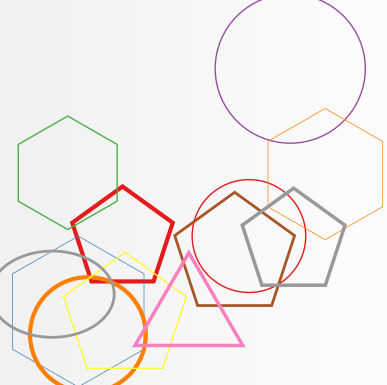[{"shape": "circle", "thickness": 1, "radius": 0.73, "center": [0.642, 0.387]}, {"shape": "pentagon", "thickness": 3, "radius": 0.68, "center": [0.316, 0.379]}, {"shape": "hexagon", "thickness": 0.5, "radius": 0.98, "center": [0.202, 0.191]}, {"shape": "hexagon", "thickness": 1, "radius": 0.74, "center": [0.175, 0.551]}, {"shape": "circle", "thickness": 1, "radius": 0.97, "center": [0.749, 0.822]}, {"shape": "circle", "thickness": 3, "radius": 0.75, "center": [0.227, 0.131]}, {"shape": "hexagon", "thickness": 0.5, "radius": 0.85, "center": [0.839, 0.548]}, {"shape": "pentagon", "thickness": 1, "radius": 0.83, "center": [0.322, 0.178]}, {"shape": "pentagon", "thickness": 2, "radius": 0.81, "center": [0.606, 0.338]}, {"shape": "triangle", "thickness": 2.5, "radius": 0.8, "center": [0.487, 0.183]}, {"shape": "oval", "thickness": 2, "radius": 0.8, "center": [0.135, 0.236]}, {"shape": "pentagon", "thickness": 2.5, "radius": 0.7, "center": [0.758, 0.372]}]